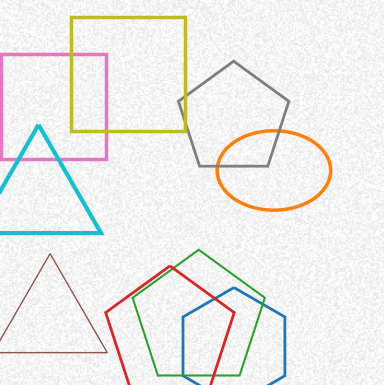[{"shape": "hexagon", "thickness": 2, "radius": 0.76, "center": [0.608, 0.1]}, {"shape": "oval", "thickness": 2.5, "radius": 0.74, "center": [0.712, 0.557]}, {"shape": "pentagon", "thickness": 1.5, "radius": 0.9, "center": [0.516, 0.171]}, {"shape": "pentagon", "thickness": 2, "radius": 0.88, "center": [0.441, 0.134]}, {"shape": "triangle", "thickness": 1, "radius": 0.86, "center": [0.13, 0.17]}, {"shape": "square", "thickness": 2.5, "radius": 0.68, "center": [0.14, 0.723]}, {"shape": "pentagon", "thickness": 2, "radius": 0.75, "center": [0.607, 0.69]}, {"shape": "square", "thickness": 2.5, "radius": 0.74, "center": [0.334, 0.809]}, {"shape": "triangle", "thickness": 3, "radius": 0.94, "center": [0.1, 0.488]}]